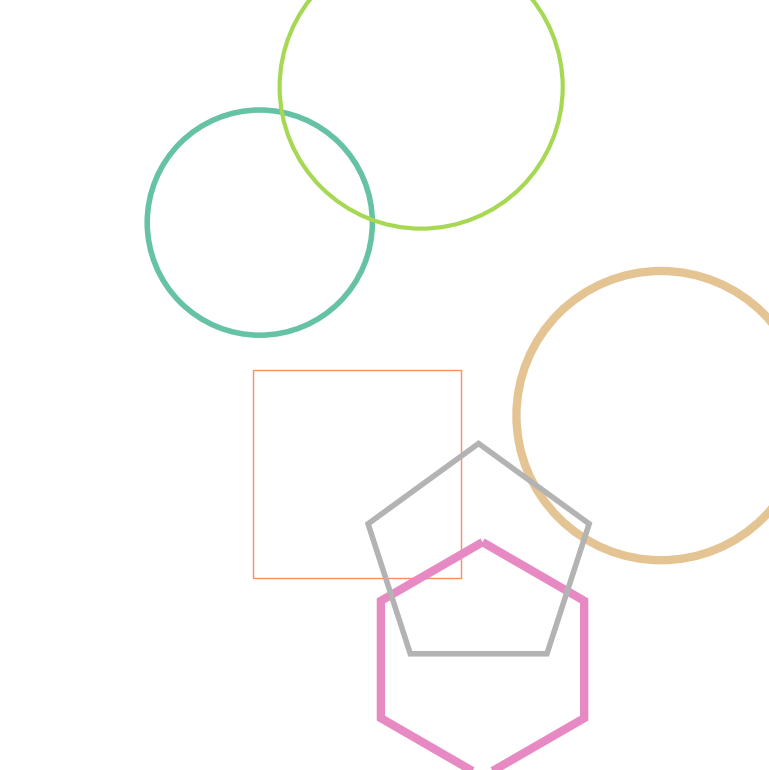[{"shape": "circle", "thickness": 2, "radius": 0.73, "center": [0.337, 0.711]}, {"shape": "square", "thickness": 0.5, "radius": 0.67, "center": [0.464, 0.384]}, {"shape": "hexagon", "thickness": 3, "radius": 0.76, "center": [0.627, 0.144]}, {"shape": "circle", "thickness": 1.5, "radius": 0.92, "center": [0.547, 0.887]}, {"shape": "circle", "thickness": 3, "radius": 0.94, "center": [0.859, 0.46]}, {"shape": "pentagon", "thickness": 2, "radius": 0.75, "center": [0.622, 0.273]}]